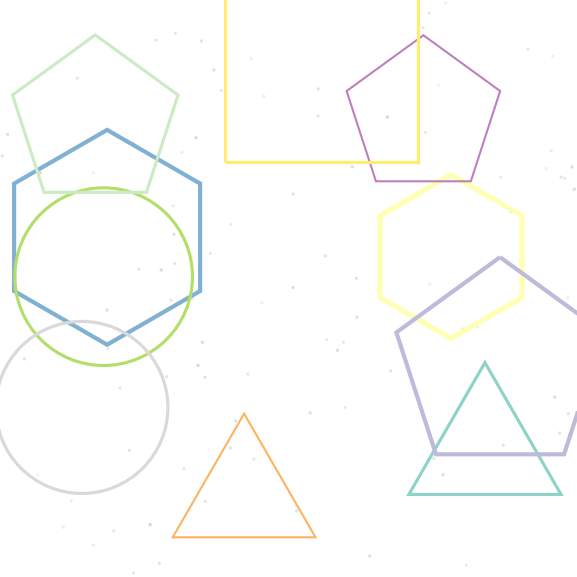[{"shape": "triangle", "thickness": 1.5, "radius": 0.76, "center": [0.84, 0.219]}, {"shape": "hexagon", "thickness": 2.5, "radius": 0.71, "center": [0.781, 0.555]}, {"shape": "pentagon", "thickness": 2, "radius": 0.94, "center": [0.866, 0.365]}, {"shape": "hexagon", "thickness": 2, "radius": 0.93, "center": [0.185, 0.588]}, {"shape": "triangle", "thickness": 1, "radius": 0.71, "center": [0.423, 0.14]}, {"shape": "circle", "thickness": 1.5, "radius": 0.77, "center": [0.179, 0.52]}, {"shape": "circle", "thickness": 1.5, "radius": 0.74, "center": [0.142, 0.294]}, {"shape": "pentagon", "thickness": 1, "radius": 0.7, "center": [0.733, 0.798]}, {"shape": "pentagon", "thickness": 1.5, "radius": 0.75, "center": [0.165, 0.788]}, {"shape": "square", "thickness": 1.5, "radius": 0.84, "center": [0.557, 0.886]}]